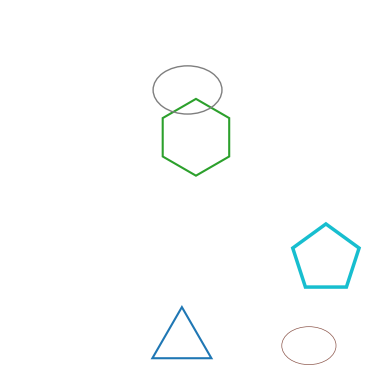[{"shape": "triangle", "thickness": 1.5, "radius": 0.44, "center": [0.472, 0.114]}, {"shape": "hexagon", "thickness": 1.5, "radius": 0.5, "center": [0.509, 0.643]}, {"shape": "oval", "thickness": 0.5, "radius": 0.35, "center": [0.802, 0.102]}, {"shape": "oval", "thickness": 1, "radius": 0.45, "center": [0.487, 0.766]}, {"shape": "pentagon", "thickness": 2.5, "radius": 0.45, "center": [0.847, 0.328]}]